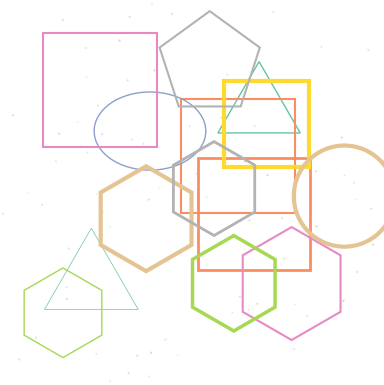[{"shape": "triangle", "thickness": 0.5, "radius": 0.7, "center": [0.237, 0.267]}, {"shape": "triangle", "thickness": 1, "radius": 0.62, "center": [0.673, 0.716]}, {"shape": "square", "thickness": 2, "radius": 0.73, "center": [0.66, 0.445]}, {"shape": "square", "thickness": 1.5, "radius": 0.74, "center": [0.618, 0.595]}, {"shape": "oval", "thickness": 1, "radius": 0.73, "center": [0.39, 0.66]}, {"shape": "square", "thickness": 1.5, "radius": 0.74, "center": [0.258, 0.766]}, {"shape": "hexagon", "thickness": 1.5, "radius": 0.73, "center": [0.757, 0.263]}, {"shape": "hexagon", "thickness": 2.5, "radius": 0.62, "center": [0.607, 0.264]}, {"shape": "hexagon", "thickness": 1, "radius": 0.58, "center": [0.164, 0.188]}, {"shape": "square", "thickness": 3, "radius": 0.56, "center": [0.692, 0.678]}, {"shape": "hexagon", "thickness": 3, "radius": 0.68, "center": [0.379, 0.432]}, {"shape": "circle", "thickness": 3, "radius": 0.66, "center": [0.894, 0.491]}, {"shape": "hexagon", "thickness": 2, "radius": 0.61, "center": [0.556, 0.51]}, {"shape": "pentagon", "thickness": 1.5, "radius": 0.68, "center": [0.545, 0.834]}]